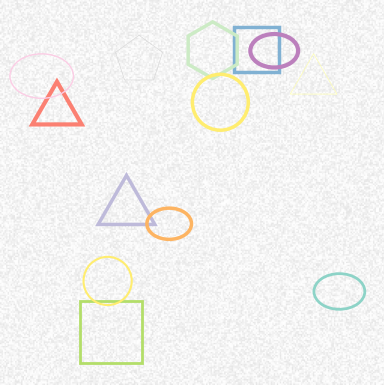[{"shape": "oval", "thickness": 2, "radius": 0.33, "center": [0.882, 0.243]}, {"shape": "triangle", "thickness": 0.5, "radius": 0.35, "center": [0.815, 0.791]}, {"shape": "triangle", "thickness": 2.5, "radius": 0.42, "center": [0.329, 0.459]}, {"shape": "triangle", "thickness": 3, "radius": 0.37, "center": [0.148, 0.714]}, {"shape": "square", "thickness": 2.5, "radius": 0.29, "center": [0.667, 0.872]}, {"shape": "oval", "thickness": 2.5, "radius": 0.29, "center": [0.44, 0.419]}, {"shape": "square", "thickness": 2, "radius": 0.4, "center": [0.288, 0.138]}, {"shape": "oval", "thickness": 1, "radius": 0.41, "center": [0.108, 0.802]}, {"shape": "pentagon", "thickness": 0.5, "radius": 0.32, "center": [0.361, 0.844]}, {"shape": "oval", "thickness": 3, "radius": 0.31, "center": [0.712, 0.868]}, {"shape": "hexagon", "thickness": 2.5, "radius": 0.37, "center": [0.552, 0.87]}, {"shape": "circle", "thickness": 1.5, "radius": 0.31, "center": [0.28, 0.27]}, {"shape": "circle", "thickness": 2.5, "radius": 0.36, "center": [0.572, 0.734]}]